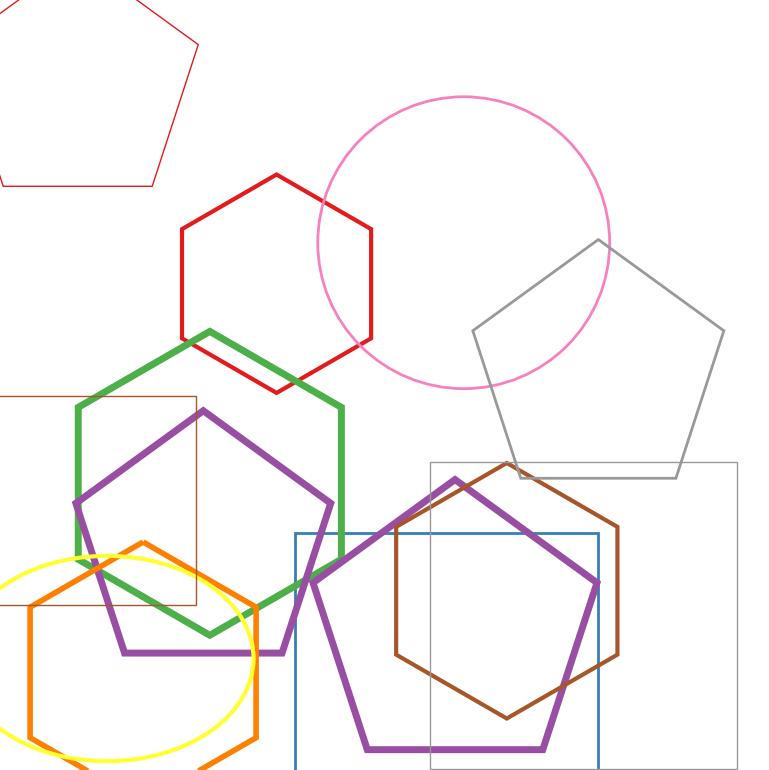[{"shape": "pentagon", "thickness": 0.5, "radius": 0.82, "center": [0.101, 0.891]}, {"shape": "hexagon", "thickness": 1.5, "radius": 0.71, "center": [0.359, 0.632]}, {"shape": "square", "thickness": 1, "radius": 0.98, "center": [0.58, 0.111]}, {"shape": "hexagon", "thickness": 2.5, "radius": 0.99, "center": [0.272, 0.372]}, {"shape": "pentagon", "thickness": 2.5, "radius": 0.97, "center": [0.591, 0.183]}, {"shape": "pentagon", "thickness": 2.5, "radius": 0.87, "center": [0.264, 0.293]}, {"shape": "hexagon", "thickness": 2, "radius": 0.85, "center": [0.186, 0.127]}, {"shape": "oval", "thickness": 1.5, "radius": 0.95, "center": [0.139, 0.145]}, {"shape": "hexagon", "thickness": 1.5, "radius": 0.83, "center": [0.658, 0.233]}, {"shape": "square", "thickness": 0.5, "radius": 0.68, "center": [0.119, 0.35]}, {"shape": "circle", "thickness": 1, "radius": 0.95, "center": [0.602, 0.685]}, {"shape": "square", "thickness": 0.5, "radius": 1.0, "center": [0.758, 0.201]}, {"shape": "pentagon", "thickness": 1, "radius": 0.86, "center": [0.777, 0.518]}]